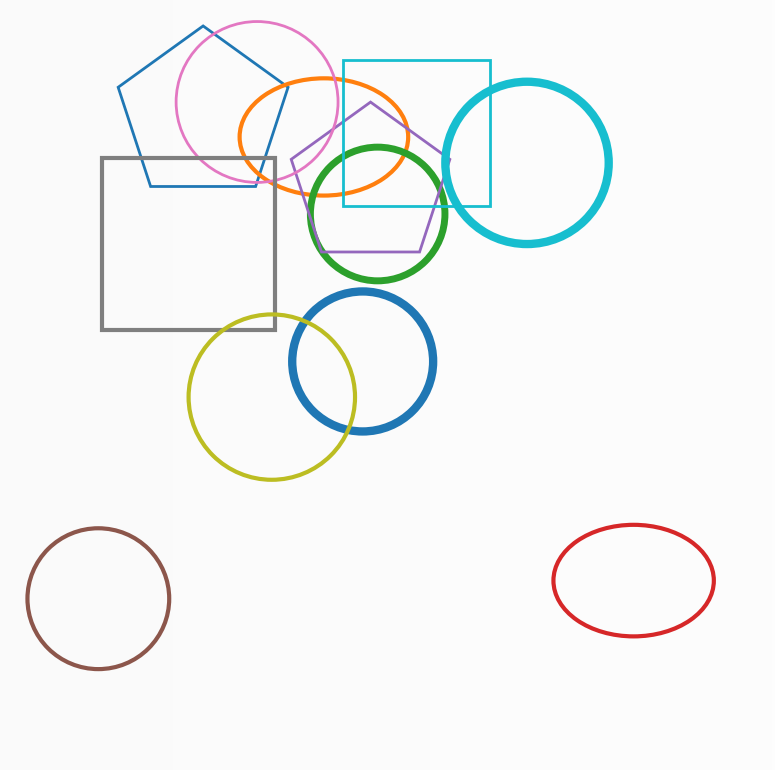[{"shape": "pentagon", "thickness": 1, "radius": 0.58, "center": [0.262, 0.851]}, {"shape": "circle", "thickness": 3, "radius": 0.45, "center": [0.468, 0.531]}, {"shape": "oval", "thickness": 1.5, "radius": 0.54, "center": [0.418, 0.822]}, {"shape": "circle", "thickness": 2.5, "radius": 0.43, "center": [0.487, 0.722]}, {"shape": "oval", "thickness": 1.5, "radius": 0.52, "center": [0.818, 0.246]}, {"shape": "pentagon", "thickness": 1, "radius": 0.54, "center": [0.478, 0.76]}, {"shape": "circle", "thickness": 1.5, "radius": 0.46, "center": [0.127, 0.222]}, {"shape": "circle", "thickness": 1, "radius": 0.52, "center": [0.332, 0.868]}, {"shape": "square", "thickness": 1.5, "radius": 0.56, "center": [0.243, 0.683]}, {"shape": "circle", "thickness": 1.5, "radius": 0.54, "center": [0.351, 0.484]}, {"shape": "circle", "thickness": 3, "radius": 0.53, "center": [0.68, 0.788]}, {"shape": "square", "thickness": 1, "radius": 0.47, "center": [0.537, 0.828]}]